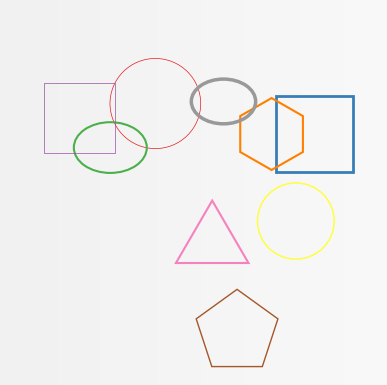[{"shape": "circle", "thickness": 0.5, "radius": 0.59, "center": [0.401, 0.731]}, {"shape": "square", "thickness": 2, "radius": 0.5, "center": [0.812, 0.653]}, {"shape": "oval", "thickness": 1.5, "radius": 0.47, "center": [0.285, 0.617]}, {"shape": "square", "thickness": 0.5, "radius": 0.45, "center": [0.205, 0.693]}, {"shape": "hexagon", "thickness": 1.5, "radius": 0.47, "center": [0.701, 0.652]}, {"shape": "circle", "thickness": 1, "radius": 0.5, "center": [0.763, 0.426]}, {"shape": "pentagon", "thickness": 1, "radius": 0.55, "center": [0.612, 0.138]}, {"shape": "triangle", "thickness": 1.5, "radius": 0.54, "center": [0.548, 0.371]}, {"shape": "oval", "thickness": 2.5, "radius": 0.42, "center": [0.577, 0.736]}]